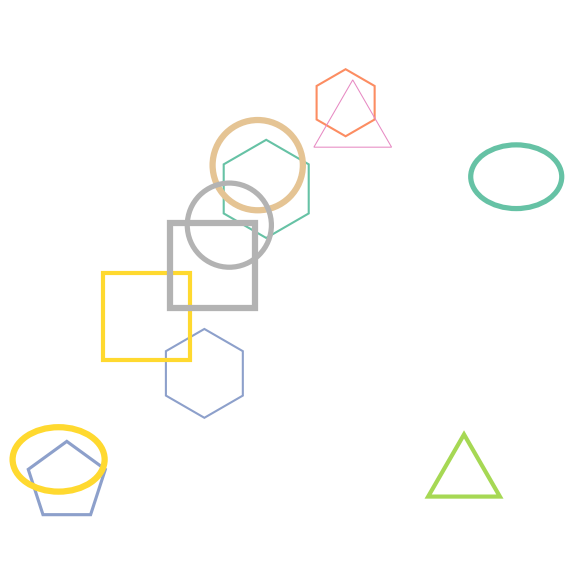[{"shape": "oval", "thickness": 2.5, "radius": 0.39, "center": [0.894, 0.693]}, {"shape": "hexagon", "thickness": 1, "radius": 0.42, "center": [0.461, 0.672]}, {"shape": "hexagon", "thickness": 1, "radius": 0.29, "center": [0.598, 0.821]}, {"shape": "pentagon", "thickness": 1.5, "radius": 0.35, "center": [0.116, 0.165]}, {"shape": "hexagon", "thickness": 1, "radius": 0.38, "center": [0.354, 0.353]}, {"shape": "triangle", "thickness": 0.5, "radius": 0.39, "center": [0.611, 0.783]}, {"shape": "triangle", "thickness": 2, "radius": 0.36, "center": [0.804, 0.175]}, {"shape": "square", "thickness": 2, "radius": 0.38, "center": [0.254, 0.45]}, {"shape": "oval", "thickness": 3, "radius": 0.4, "center": [0.101, 0.204]}, {"shape": "circle", "thickness": 3, "radius": 0.39, "center": [0.446, 0.713]}, {"shape": "square", "thickness": 3, "radius": 0.37, "center": [0.368, 0.539]}, {"shape": "circle", "thickness": 2.5, "radius": 0.36, "center": [0.397, 0.609]}]